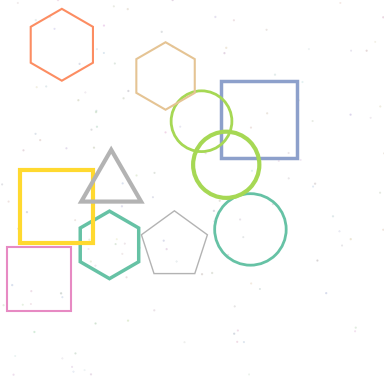[{"shape": "hexagon", "thickness": 2.5, "radius": 0.44, "center": [0.284, 0.364]}, {"shape": "circle", "thickness": 2, "radius": 0.46, "center": [0.65, 0.404]}, {"shape": "hexagon", "thickness": 1.5, "radius": 0.47, "center": [0.161, 0.884]}, {"shape": "square", "thickness": 2.5, "radius": 0.5, "center": [0.673, 0.691]}, {"shape": "square", "thickness": 1.5, "radius": 0.41, "center": [0.1, 0.275]}, {"shape": "circle", "thickness": 2, "radius": 0.39, "center": [0.523, 0.685]}, {"shape": "circle", "thickness": 3, "radius": 0.43, "center": [0.588, 0.572]}, {"shape": "square", "thickness": 3, "radius": 0.48, "center": [0.146, 0.464]}, {"shape": "hexagon", "thickness": 1.5, "radius": 0.44, "center": [0.43, 0.803]}, {"shape": "pentagon", "thickness": 1, "radius": 0.45, "center": [0.453, 0.362]}, {"shape": "triangle", "thickness": 3, "radius": 0.45, "center": [0.289, 0.521]}]